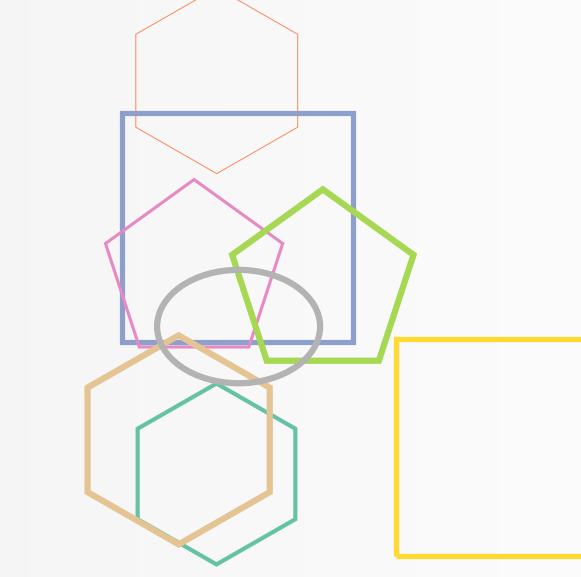[{"shape": "hexagon", "thickness": 2, "radius": 0.78, "center": [0.372, 0.178]}, {"shape": "hexagon", "thickness": 0.5, "radius": 0.8, "center": [0.373, 0.859]}, {"shape": "square", "thickness": 2.5, "radius": 0.99, "center": [0.409, 0.606]}, {"shape": "pentagon", "thickness": 1.5, "radius": 0.8, "center": [0.334, 0.528]}, {"shape": "pentagon", "thickness": 3, "radius": 0.82, "center": [0.555, 0.507]}, {"shape": "square", "thickness": 2.5, "radius": 0.94, "center": [0.869, 0.224]}, {"shape": "hexagon", "thickness": 3, "radius": 0.9, "center": [0.307, 0.237]}, {"shape": "oval", "thickness": 3, "radius": 0.7, "center": [0.41, 0.434]}]